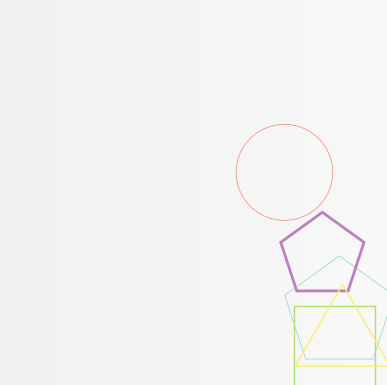[{"shape": "pentagon", "thickness": 0.5, "radius": 0.74, "center": [0.876, 0.187]}, {"shape": "circle", "thickness": 0.5, "radius": 0.62, "center": [0.734, 0.552]}, {"shape": "square", "thickness": 1, "radius": 0.52, "center": [0.863, 0.101]}, {"shape": "pentagon", "thickness": 2, "radius": 0.56, "center": [0.832, 0.336]}, {"shape": "triangle", "thickness": 1, "radius": 0.71, "center": [0.884, 0.12]}]